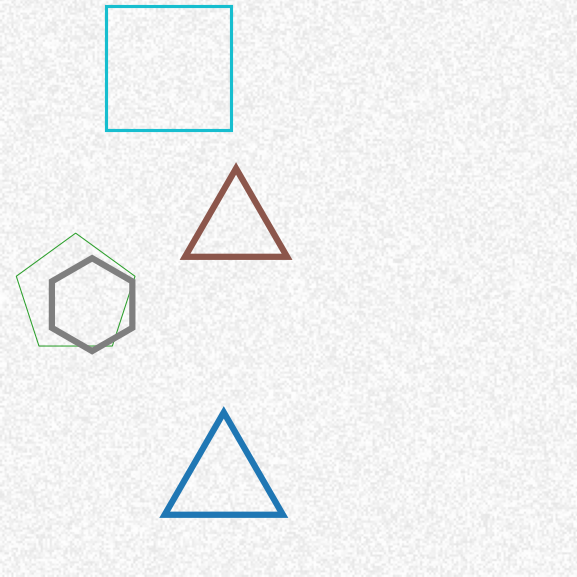[{"shape": "triangle", "thickness": 3, "radius": 0.59, "center": [0.387, 0.167]}, {"shape": "pentagon", "thickness": 0.5, "radius": 0.54, "center": [0.131, 0.487]}, {"shape": "triangle", "thickness": 3, "radius": 0.51, "center": [0.409, 0.605]}, {"shape": "hexagon", "thickness": 3, "radius": 0.4, "center": [0.16, 0.472]}, {"shape": "square", "thickness": 1.5, "radius": 0.54, "center": [0.292, 0.882]}]